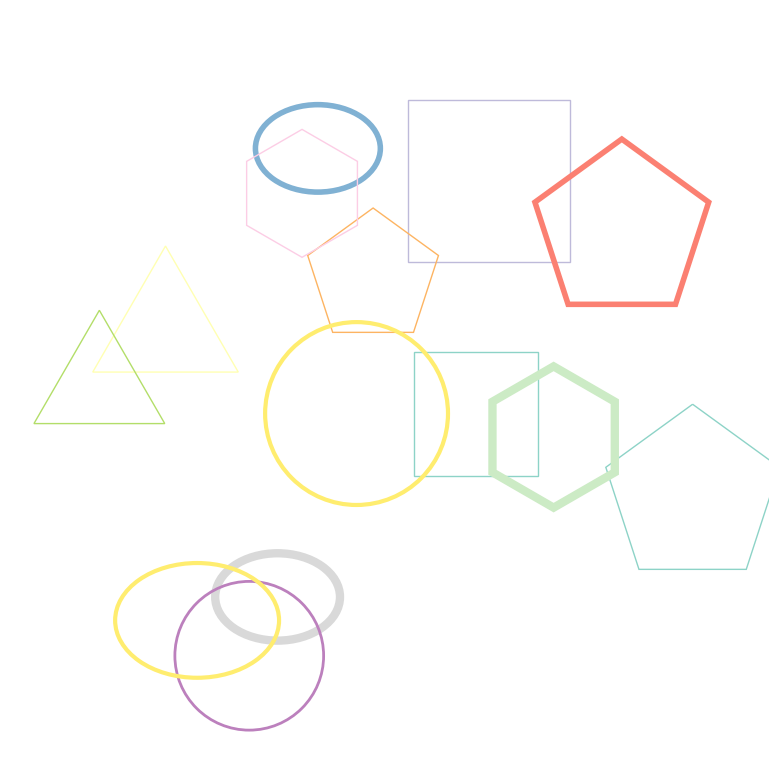[{"shape": "pentagon", "thickness": 0.5, "radius": 0.59, "center": [0.9, 0.356]}, {"shape": "square", "thickness": 0.5, "radius": 0.4, "center": [0.618, 0.462]}, {"shape": "triangle", "thickness": 0.5, "radius": 0.55, "center": [0.215, 0.571]}, {"shape": "square", "thickness": 0.5, "radius": 0.53, "center": [0.635, 0.765]}, {"shape": "pentagon", "thickness": 2, "radius": 0.59, "center": [0.808, 0.701]}, {"shape": "oval", "thickness": 2, "radius": 0.41, "center": [0.413, 0.807]}, {"shape": "pentagon", "thickness": 0.5, "radius": 0.45, "center": [0.485, 0.641]}, {"shape": "triangle", "thickness": 0.5, "radius": 0.49, "center": [0.129, 0.499]}, {"shape": "hexagon", "thickness": 0.5, "radius": 0.42, "center": [0.392, 0.749]}, {"shape": "oval", "thickness": 3, "radius": 0.41, "center": [0.361, 0.225]}, {"shape": "circle", "thickness": 1, "radius": 0.48, "center": [0.324, 0.148]}, {"shape": "hexagon", "thickness": 3, "radius": 0.46, "center": [0.719, 0.432]}, {"shape": "oval", "thickness": 1.5, "radius": 0.53, "center": [0.256, 0.194]}, {"shape": "circle", "thickness": 1.5, "radius": 0.59, "center": [0.463, 0.463]}]